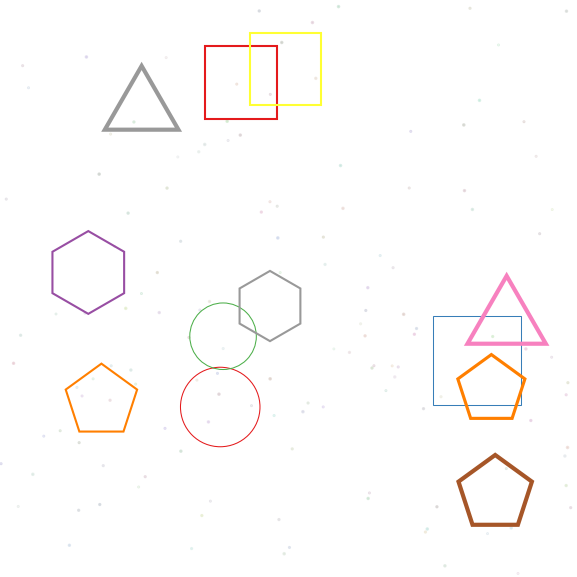[{"shape": "square", "thickness": 1, "radius": 0.31, "center": [0.418, 0.856]}, {"shape": "circle", "thickness": 0.5, "radius": 0.34, "center": [0.381, 0.294]}, {"shape": "square", "thickness": 0.5, "radius": 0.38, "center": [0.826, 0.375]}, {"shape": "circle", "thickness": 0.5, "radius": 0.29, "center": [0.386, 0.417]}, {"shape": "hexagon", "thickness": 1, "radius": 0.36, "center": [0.153, 0.527]}, {"shape": "pentagon", "thickness": 1, "radius": 0.33, "center": [0.176, 0.304]}, {"shape": "pentagon", "thickness": 1.5, "radius": 0.31, "center": [0.851, 0.324]}, {"shape": "square", "thickness": 1, "radius": 0.31, "center": [0.495, 0.879]}, {"shape": "pentagon", "thickness": 2, "radius": 0.33, "center": [0.857, 0.144]}, {"shape": "triangle", "thickness": 2, "radius": 0.39, "center": [0.877, 0.443]}, {"shape": "hexagon", "thickness": 1, "radius": 0.3, "center": [0.467, 0.469]}, {"shape": "triangle", "thickness": 2, "radius": 0.37, "center": [0.245, 0.811]}]